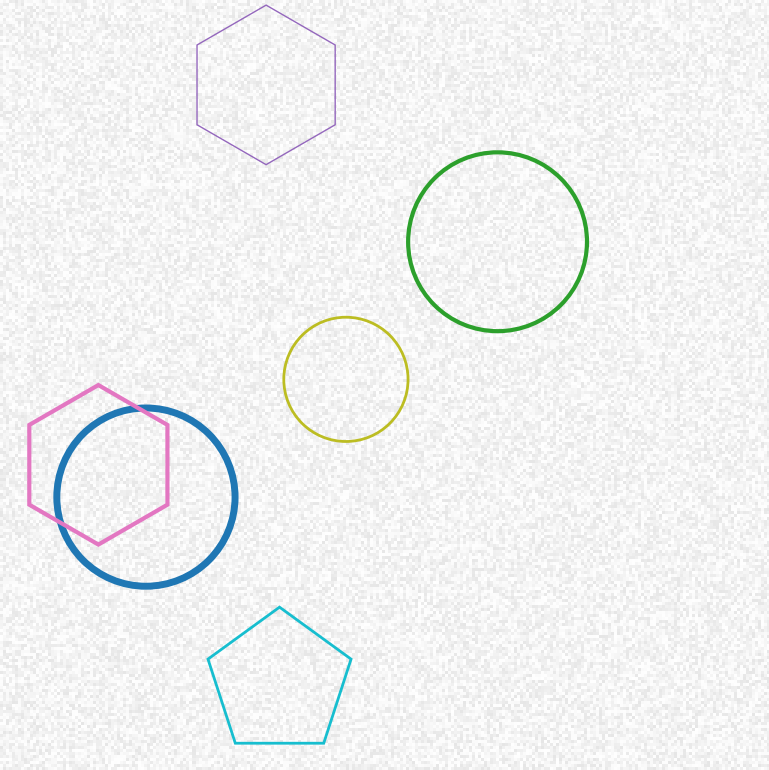[{"shape": "circle", "thickness": 2.5, "radius": 0.58, "center": [0.19, 0.354]}, {"shape": "circle", "thickness": 1.5, "radius": 0.58, "center": [0.646, 0.686]}, {"shape": "hexagon", "thickness": 0.5, "radius": 0.52, "center": [0.346, 0.89]}, {"shape": "hexagon", "thickness": 1.5, "radius": 0.52, "center": [0.128, 0.396]}, {"shape": "circle", "thickness": 1, "radius": 0.4, "center": [0.449, 0.507]}, {"shape": "pentagon", "thickness": 1, "radius": 0.49, "center": [0.363, 0.114]}]